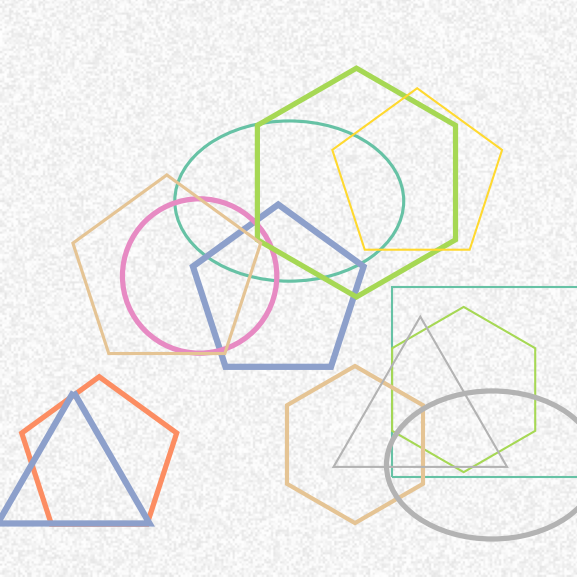[{"shape": "oval", "thickness": 1.5, "radius": 0.99, "center": [0.501, 0.651]}, {"shape": "square", "thickness": 1, "radius": 0.82, "center": [0.843, 0.337]}, {"shape": "pentagon", "thickness": 2.5, "radius": 0.71, "center": [0.172, 0.206]}, {"shape": "pentagon", "thickness": 3, "radius": 0.78, "center": [0.482, 0.49]}, {"shape": "triangle", "thickness": 3, "radius": 0.76, "center": [0.127, 0.169]}, {"shape": "circle", "thickness": 2.5, "radius": 0.67, "center": [0.346, 0.521]}, {"shape": "hexagon", "thickness": 1, "radius": 0.72, "center": [0.803, 0.325]}, {"shape": "hexagon", "thickness": 2.5, "radius": 0.99, "center": [0.617, 0.683]}, {"shape": "pentagon", "thickness": 1, "radius": 0.77, "center": [0.722, 0.692]}, {"shape": "pentagon", "thickness": 1.5, "radius": 0.85, "center": [0.289, 0.525]}, {"shape": "hexagon", "thickness": 2, "radius": 0.68, "center": [0.615, 0.229]}, {"shape": "triangle", "thickness": 1, "radius": 0.87, "center": [0.728, 0.277]}, {"shape": "oval", "thickness": 2.5, "radius": 0.92, "center": [0.852, 0.194]}]